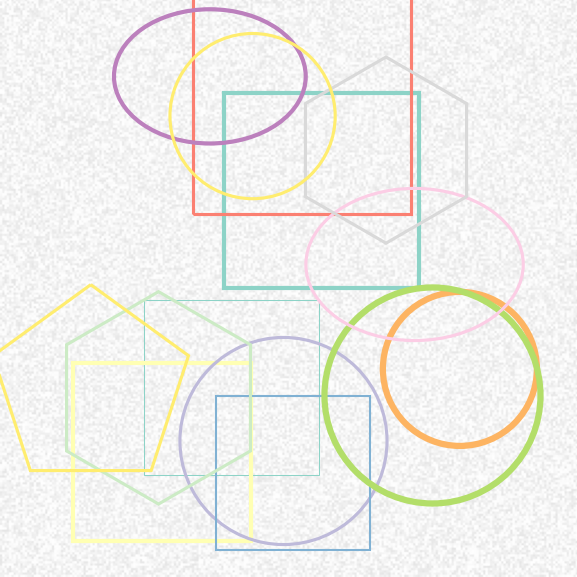[{"shape": "square", "thickness": 2, "radius": 0.84, "center": [0.556, 0.669]}, {"shape": "square", "thickness": 0.5, "radius": 0.76, "center": [0.401, 0.328]}, {"shape": "square", "thickness": 2, "radius": 0.77, "center": [0.281, 0.216]}, {"shape": "circle", "thickness": 1.5, "radius": 0.9, "center": [0.491, 0.235]}, {"shape": "square", "thickness": 1.5, "radius": 0.94, "center": [0.523, 0.817]}, {"shape": "square", "thickness": 1, "radius": 0.67, "center": [0.507, 0.18]}, {"shape": "circle", "thickness": 3, "radius": 0.67, "center": [0.796, 0.36]}, {"shape": "circle", "thickness": 3, "radius": 0.94, "center": [0.749, 0.314]}, {"shape": "oval", "thickness": 1.5, "radius": 0.94, "center": [0.718, 0.541]}, {"shape": "hexagon", "thickness": 1.5, "radius": 0.81, "center": [0.668, 0.739]}, {"shape": "oval", "thickness": 2, "radius": 0.83, "center": [0.363, 0.867]}, {"shape": "hexagon", "thickness": 1.5, "radius": 0.92, "center": [0.275, 0.31]}, {"shape": "pentagon", "thickness": 1.5, "radius": 0.89, "center": [0.157, 0.328]}, {"shape": "circle", "thickness": 1.5, "radius": 0.72, "center": [0.437, 0.798]}]